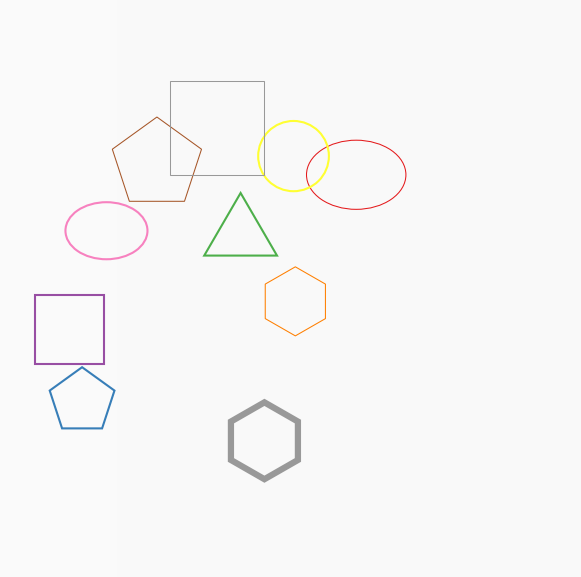[{"shape": "oval", "thickness": 0.5, "radius": 0.43, "center": [0.613, 0.696]}, {"shape": "pentagon", "thickness": 1, "radius": 0.29, "center": [0.141, 0.305]}, {"shape": "triangle", "thickness": 1, "radius": 0.36, "center": [0.414, 0.593]}, {"shape": "square", "thickness": 1, "radius": 0.3, "center": [0.119, 0.429]}, {"shape": "hexagon", "thickness": 0.5, "radius": 0.3, "center": [0.508, 0.477]}, {"shape": "circle", "thickness": 1, "radius": 0.3, "center": [0.505, 0.729]}, {"shape": "pentagon", "thickness": 0.5, "radius": 0.4, "center": [0.27, 0.716]}, {"shape": "oval", "thickness": 1, "radius": 0.35, "center": [0.183, 0.6]}, {"shape": "hexagon", "thickness": 3, "radius": 0.33, "center": [0.455, 0.236]}, {"shape": "square", "thickness": 0.5, "radius": 0.41, "center": [0.374, 0.777]}]